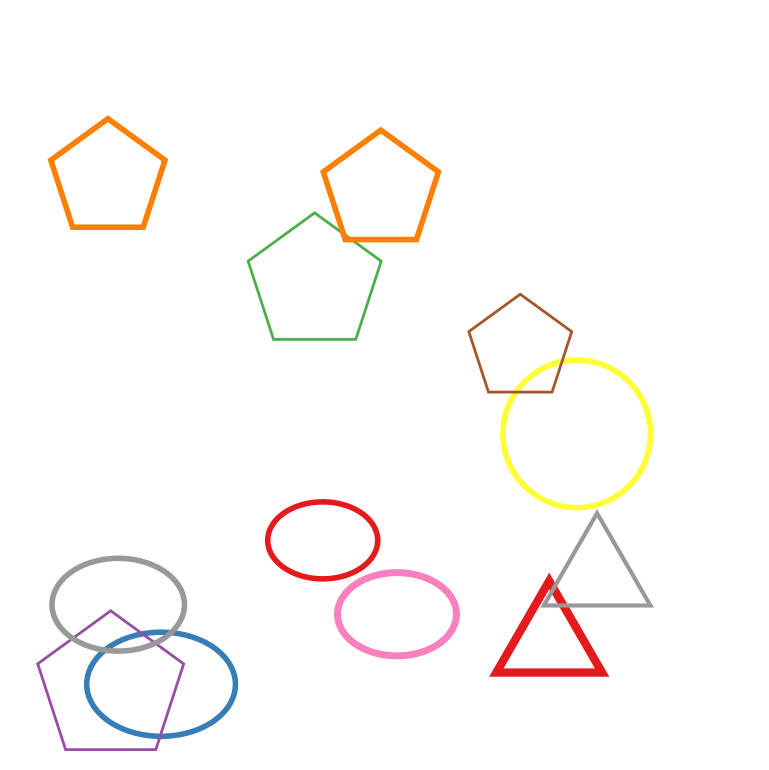[{"shape": "oval", "thickness": 2, "radius": 0.36, "center": [0.419, 0.298]}, {"shape": "triangle", "thickness": 3, "radius": 0.4, "center": [0.713, 0.166]}, {"shape": "oval", "thickness": 2, "radius": 0.48, "center": [0.209, 0.111]}, {"shape": "pentagon", "thickness": 1, "radius": 0.45, "center": [0.409, 0.633]}, {"shape": "pentagon", "thickness": 1, "radius": 0.5, "center": [0.144, 0.107]}, {"shape": "pentagon", "thickness": 2, "radius": 0.39, "center": [0.495, 0.752]}, {"shape": "pentagon", "thickness": 2, "radius": 0.39, "center": [0.14, 0.768]}, {"shape": "circle", "thickness": 2, "radius": 0.48, "center": [0.749, 0.437]}, {"shape": "pentagon", "thickness": 1, "radius": 0.35, "center": [0.676, 0.548]}, {"shape": "oval", "thickness": 2.5, "radius": 0.39, "center": [0.516, 0.202]}, {"shape": "oval", "thickness": 2, "radius": 0.43, "center": [0.154, 0.215]}, {"shape": "triangle", "thickness": 1.5, "radius": 0.4, "center": [0.775, 0.254]}]